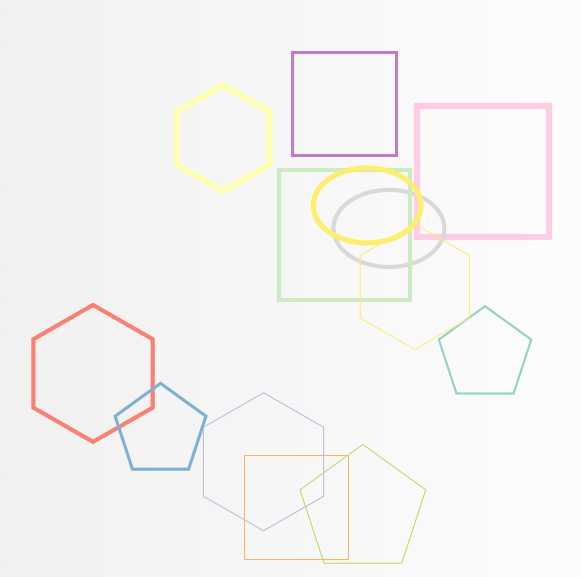[{"shape": "pentagon", "thickness": 1, "radius": 0.42, "center": [0.835, 0.385]}, {"shape": "hexagon", "thickness": 3, "radius": 0.46, "center": [0.384, 0.76]}, {"shape": "hexagon", "thickness": 0.5, "radius": 0.6, "center": [0.453, 0.2]}, {"shape": "hexagon", "thickness": 2, "radius": 0.59, "center": [0.16, 0.353]}, {"shape": "pentagon", "thickness": 1.5, "radius": 0.41, "center": [0.276, 0.253]}, {"shape": "square", "thickness": 0.5, "radius": 0.45, "center": [0.51, 0.121]}, {"shape": "pentagon", "thickness": 0.5, "radius": 0.57, "center": [0.624, 0.116]}, {"shape": "square", "thickness": 3, "radius": 0.56, "center": [0.831, 0.702]}, {"shape": "oval", "thickness": 2, "radius": 0.48, "center": [0.669, 0.604]}, {"shape": "square", "thickness": 1.5, "radius": 0.45, "center": [0.592, 0.819]}, {"shape": "square", "thickness": 2, "radius": 0.56, "center": [0.592, 0.592]}, {"shape": "oval", "thickness": 2.5, "radius": 0.46, "center": [0.632, 0.643]}, {"shape": "hexagon", "thickness": 0.5, "radius": 0.54, "center": [0.714, 0.502]}]